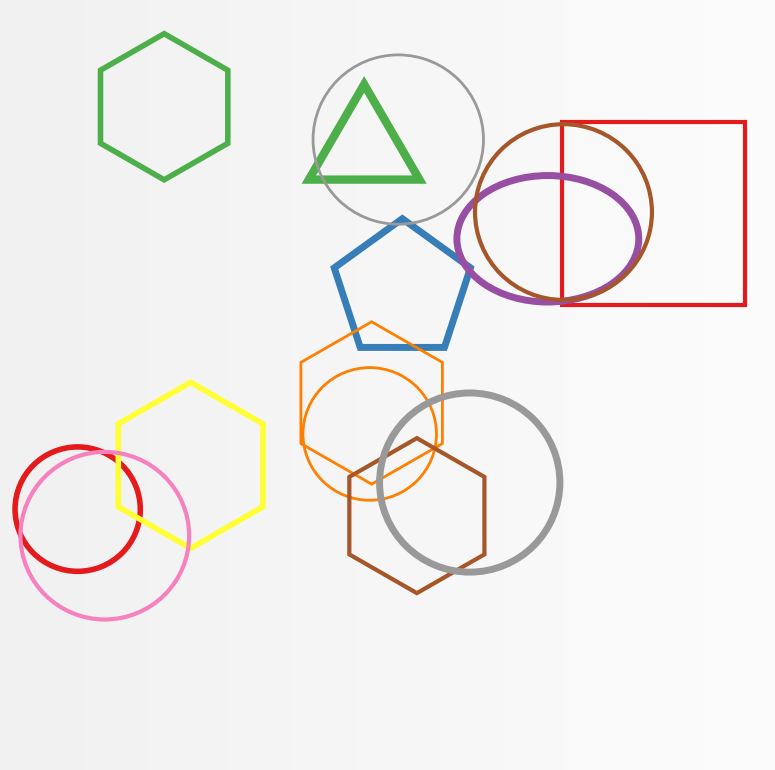[{"shape": "square", "thickness": 1.5, "radius": 0.59, "center": [0.843, 0.722]}, {"shape": "circle", "thickness": 2, "radius": 0.4, "center": [0.1, 0.339]}, {"shape": "pentagon", "thickness": 2.5, "radius": 0.46, "center": [0.519, 0.624]}, {"shape": "triangle", "thickness": 3, "radius": 0.41, "center": [0.47, 0.808]}, {"shape": "hexagon", "thickness": 2, "radius": 0.47, "center": [0.212, 0.861]}, {"shape": "oval", "thickness": 2.5, "radius": 0.59, "center": [0.707, 0.69]}, {"shape": "circle", "thickness": 1, "radius": 0.43, "center": [0.477, 0.436]}, {"shape": "hexagon", "thickness": 1, "radius": 0.53, "center": [0.48, 0.477]}, {"shape": "hexagon", "thickness": 2, "radius": 0.54, "center": [0.246, 0.396]}, {"shape": "hexagon", "thickness": 1.5, "radius": 0.5, "center": [0.538, 0.33]}, {"shape": "circle", "thickness": 1.5, "radius": 0.57, "center": [0.727, 0.725]}, {"shape": "circle", "thickness": 1.5, "radius": 0.54, "center": [0.135, 0.304]}, {"shape": "circle", "thickness": 1, "radius": 0.55, "center": [0.514, 0.819]}, {"shape": "circle", "thickness": 2.5, "radius": 0.58, "center": [0.606, 0.373]}]